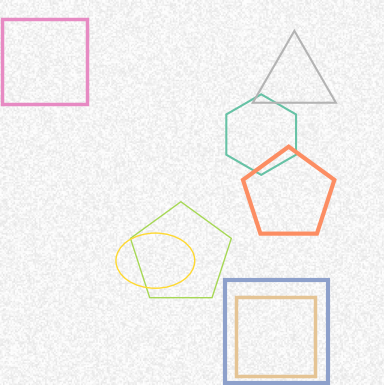[{"shape": "hexagon", "thickness": 1.5, "radius": 0.52, "center": [0.678, 0.65]}, {"shape": "pentagon", "thickness": 3, "radius": 0.62, "center": [0.75, 0.494]}, {"shape": "square", "thickness": 3, "radius": 0.67, "center": [0.718, 0.14]}, {"shape": "square", "thickness": 2.5, "radius": 0.55, "center": [0.115, 0.841]}, {"shape": "pentagon", "thickness": 1, "radius": 0.69, "center": [0.47, 0.338]}, {"shape": "oval", "thickness": 1, "radius": 0.51, "center": [0.403, 0.323]}, {"shape": "square", "thickness": 2.5, "radius": 0.51, "center": [0.716, 0.126]}, {"shape": "triangle", "thickness": 1.5, "radius": 0.62, "center": [0.765, 0.795]}]